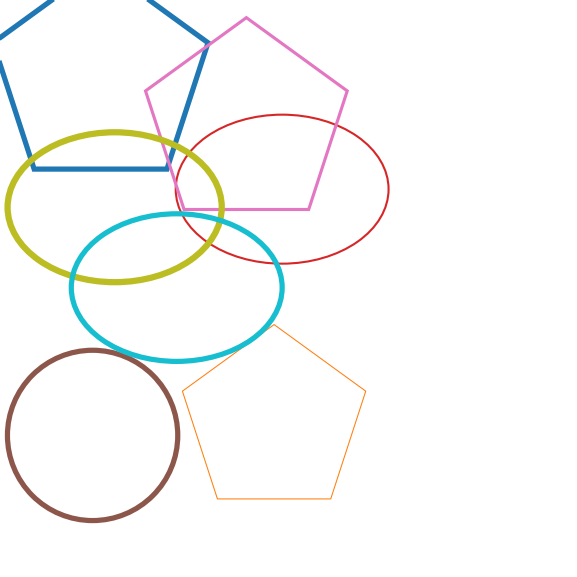[{"shape": "pentagon", "thickness": 2.5, "radius": 0.98, "center": [0.174, 0.865]}, {"shape": "pentagon", "thickness": 0.5, "radius": 0.83, "center": [0.475, 0.27]}, {"shape": "oval", "thickness": 1, "radius": 0.92, "center": [0.489, 0.672]}, {"shape": "circle", "thickness": 2.5, "radius": 0.74, "center": [0.16, 0.245]}, {"shape": "pentagon", "thickness": 1.5, "radius": 0.92, "center": [0.427, 0.785]}, {"shape": "oval", "thickness": 3, "radius": 0.93, "center": [0.199, 0.64]}, {"shape": "oval", "thickness": 2.5, "radius": 0.91, "center": [0.306, 0.501]}]